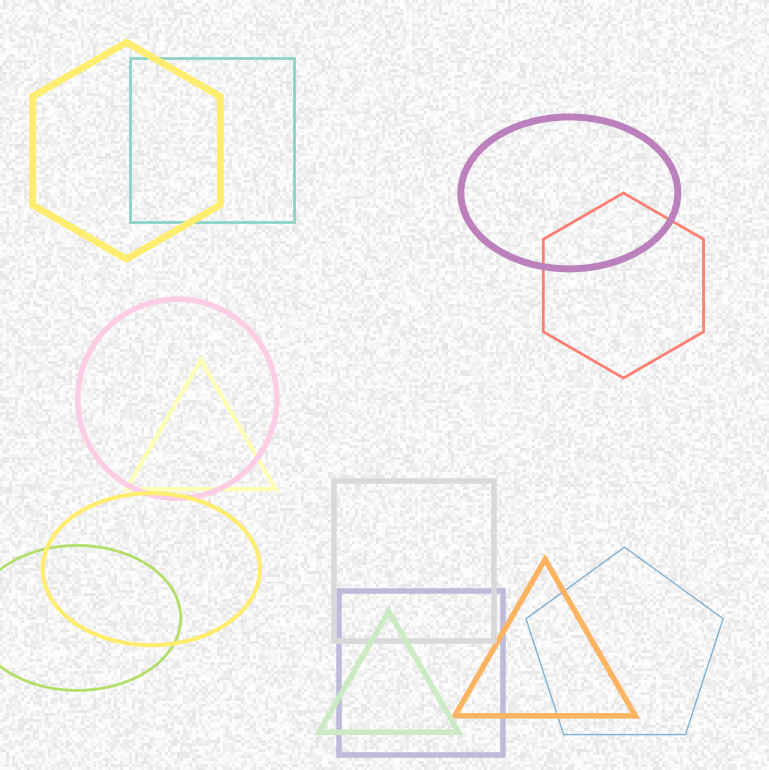[{"shape": "square", "thickness": 1, "radius": 0.53, "center": [0.275, 0.818]}, {"shape": "triangle", "thickness": 1.5, "radius": 0.56, "center": [0.261, 0.421]}, {"shape": "square", "thickness": 2, "radius": 0.53, "center": [0.547, 0.126]}, {"shape": "hexagon", "thickness": 1, "radius": 0.6, "center": [0.81, 0.629]}, {"shape": "pentagon", "thickness": 0.5, "radius": 0.67, "center": [0.811, 0.155]}, {"shape": "triangle", "thickness": 2, "radius": 0.68, "center": [0.708, 0.138]}, {"shape": "oval", "thickness": 1, "radius": 0.67, "center": [0.1, 0.198]}, {"shape": "circle", "thickness": 2, "radius": 0.65, "center": [0.23, 0.482]}, {"shape": "square", "thickness": 2, "radius": 0.52, "center": [0.538, 0.272]}, {"shape": "oval", "thickness": 2.5, "radius": 0.7, "center": [0.739, 0.749]}, {"shape": "triangle", "thickness": 2, "radius": 0.52, "center": [0.505, 0.101]}, {"shape": "oval", "thickness": 1.5, "radius": 0.71, "center": [0.197, 0.261]}, {"shape": "hexagon", "thickness": 2.5, "radius": 0.7, "center": [0.164, 0.804]}]